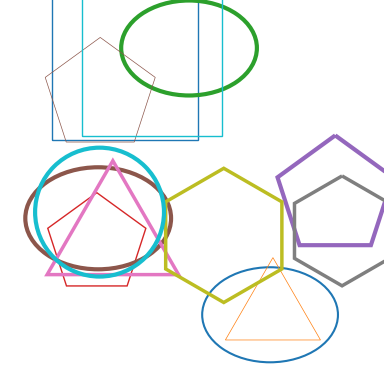[{"shape": "square", "thickness": 1, "radius": 0.94, "center": [0.325, 0.825]}, {"shape": "oval", "thickness": 1.5, "radius": 0.88, "center": [0.701, 0.182]}, {"shape": "triangle", "thickness": 0.5, "radius": 0.71, "center": [0.709, 0.188]}, {"shape": "oval", "thickness": 3, "radius": 0.88, "center": [0.491, 0.875]}, {"shape": "pentagon", "thickness": 1, "radius": 0.67, "center": [0.251, 0.366]}, {"shape": "pentagon", "thickness": 3, "radius": 0.79, "center": [0.871, 0.491]}, {"shape": "pentagon", "thickness": 0.5, "radius": 0.75, "center": [0.26, 0.753]}, {"shape": "oval", "thickness": 3, "radius": 0.95, "center": [0.255, 0.433]}, {"shape": "triangle", "thickness": 2.5, "radius": 0.99, "center": [0.293, 0.385]}, {"shape": "hexagon", "thickness": 2.5, "radius": 0.71, "center": [0.888, 0.4]}, {"shape": "hexagon", "thickness": 2.5, "radius": 0.87, "center": [0.581, 0.389]}, {"shape": "circle", "thickness": 3, "radius": 0.84, "center": [0.259, 0.449]}, {"shape": "square", "thickness": 1, "radius": 0.91, "center": [0.396, 0.828]}]